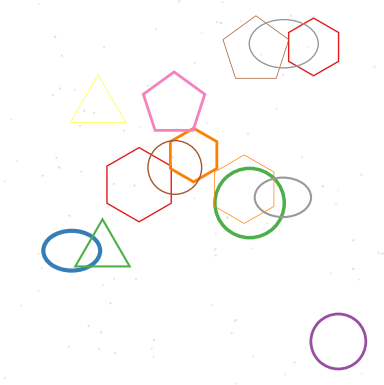[{"shape": "hexagon", "thickness": 1, "radius": 0.48, "center": [0.361, 0.52]}, {"shape": "hexagon", "thickness": 1, "radius": 0.37, "center": [0.815, 0.878]}, {"shape": "oval", "thickness": 3, "radius": 0.37, "center": [0.186, 0.349]}, {"shape": "triangle", "thickness": 1.5, "radius": 0.41, "center": [0.266, 0.349]}, {"shape": "circle", "thickness": 2.5, "radius": 0.45, "center": [0.648, 0.473]}, {"shape": "circle", "thickness": 2, "radius": 0.36, "center": [0.879, 0.113]}, {"shape": "hexagon", "thickness": 0.5, "radius": 0.45, "center": [0.634, 0.509]}, {"shape": "hexagon", "thickness": 2, "radius": 0.35, "center": [0.503, 0.597]}, {"shape": "triangle", "thickness": 0.5, "radius": 0.41, "center": [0.255, 0.724]}, {"shape": "pentagon", "thickness": 0.5, "radius": 0.45, "center": [0.665, 0.869]}, {"shape": "circle", "thickness": 1, "radius": 0.35, "center": [0.454, 0.565]}, {"shape": "pentagon", "thickness": 2, "radius": 0.42, "center": [0.452, 0.729]}, {"shape": "oval", "thickness": 1.5, "radius": 0.37, "center": [0.735, 0.487]}, {"shape": "oval", "thickness": 1, "radius": 0.45, "center": [0.737, 0.886]}]